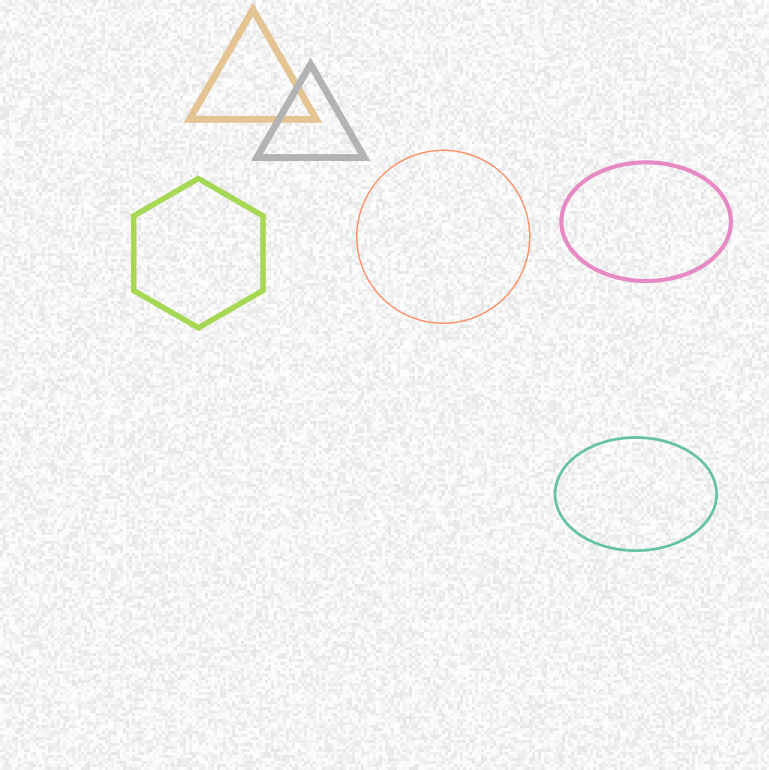[{"shape": "oval", "thickness": 1, "radius": 0.52, "center": [0.826, 0.358]}, {"shape": "circle", "thickness": 0.5, "radius": 0.56, "center": [0.576, 0.693]}, {"shape": "oval", "thickness": 1.5, "radius": 0.55, "center": [0.839, 0.712]}, {"shape": "hexagon", "thickness": 2, "radius": 0.48, "center": [0.258, 0.671]}, {"shape": "triangle", "thickness": 2.5, "radius": 0.47, "center": [0.328, 0.893]}, {"shape": "triangle", "thickness": 2.5, "radius": 0.4, "center": [0.403, 0.836]}]